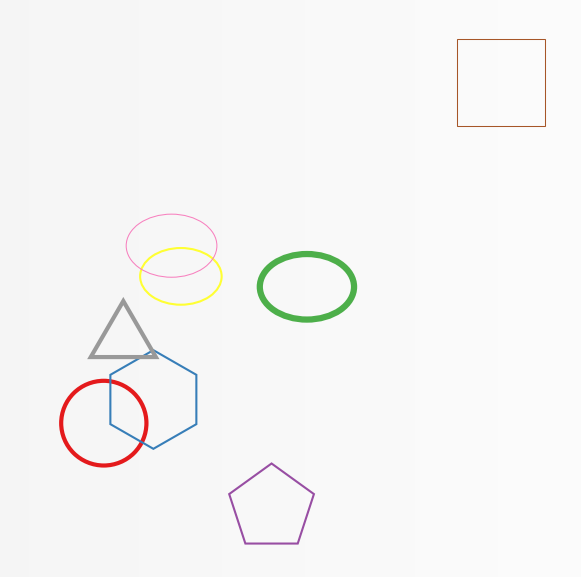[{"shape": "circle", "thickness": 2, "radius": 0.37, "center": [0.179, 0.266]}, {"shape": "hexagon", "thickness": 1, "radius": 0.43, "center": [0.264, 0.307]}, {"shape": "oval", "thickness": 3, "radius": 0.41, "center": [0.528, 0.503]}, {"shape": "pentagon", "thickness": 1, "radius": 0.38, "center": [0.467, 0.12]}, {"shape": "oval", "thickness": 1, "radius": 0.35, "center": [0.311, 0.521]}, {"shape": "square", "thickness": 0.5, "radius": 0.38, "center": [0.863, 0.856]}, {"shape": "oval", "thickness": 0.5, "radius": 0.39, "center": [0.295, 0.574]}, {"shape": "triangle", "thickness": 2, "radius": 0.32, "center": [0.212, 0.413]}]